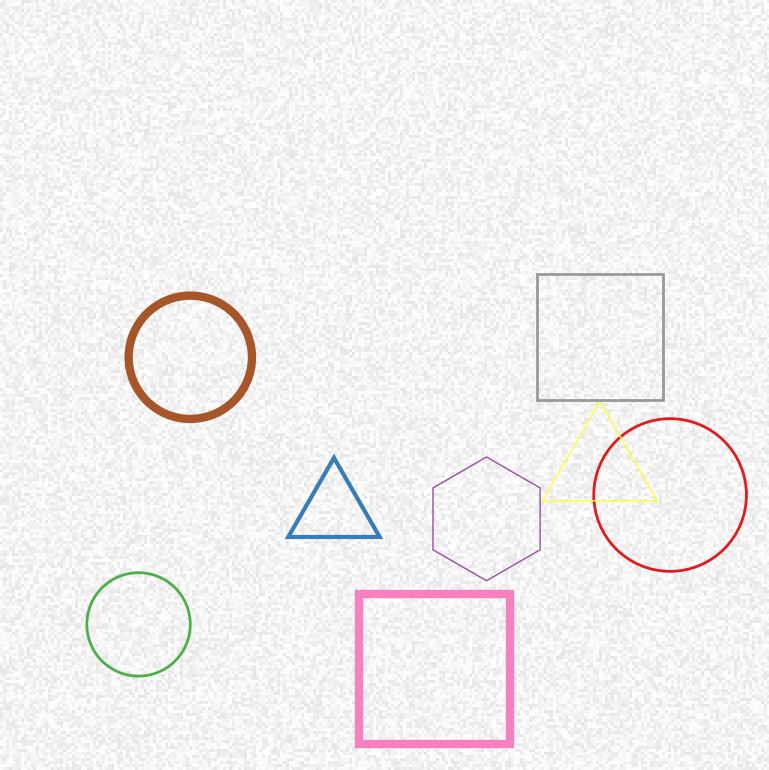[{"shape": "circle", "thickness": 1, "radius": 0.5, "center": [0.87, 0.357]}, {"shape": "triangle", "thickness": 1.5, "radius": 0.34, "center": [0.434, 0.337]}, {"shape": "circle", "thickness": 1, "radius": 0.34, "center": [0.18, 0.189]}, {"shape": "hexagon", "thickness": 0.5, "radius": 0.4, "center": [0.632, 0.326]}, {"shape": "triangle", "thickness": 0.5, "radius": 0.43, "center": [0.779, 0.393]}, {"shape": "circle", "thickness": 3, "radius": 0.4, "center": [0.247, 0.536]}, {"shape": "square", "thickness": 3, "radius": 0.49, "center": [0.564, 0.132]}, {"shape": "square", "thickness": 1, "radius": 0.41, "center": [0.78, 0.563]}]